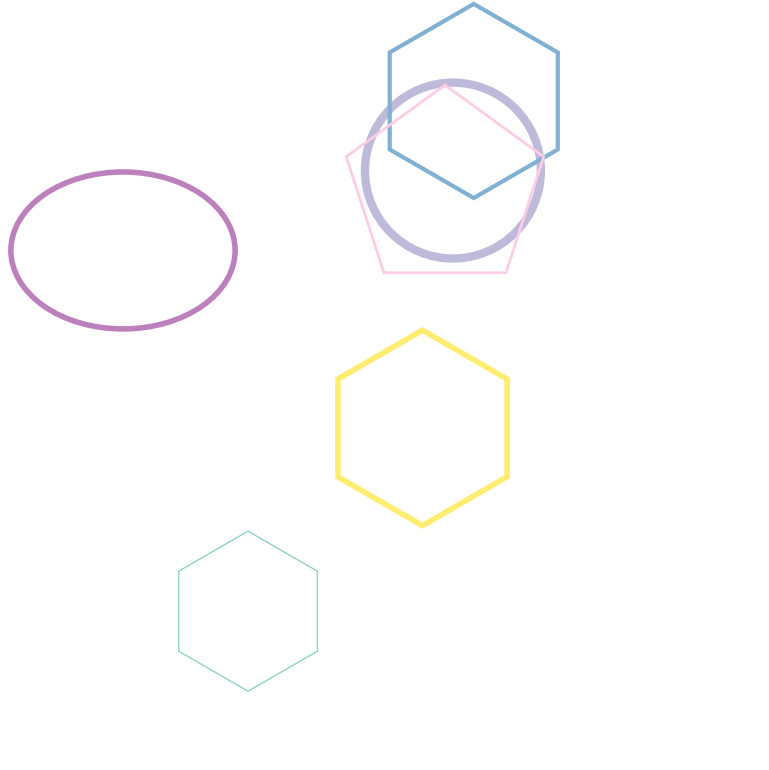[{"shape": "hexagon", "thickness": 0.5, "radius": 0.52, "center": [0.322, 0.206]}, {"shape": "circle", "thickness": 3, "radius": 0.57, "center": [0.588, 0.778]}, {"shape": "hexagon", "thickness": 1.5, "radius": 0.63, "center": [0.615, 0.869]}, {"shape": "pentagon", "thickness": 1, "radius": 0.67, "center": [0.578, 0.755]}, {"shape": "oval", "thickness": 2, "radius": 0.73, "center": [0.16, 0.675]}, {"shape": "hexagon", "thickness": 2, "radius": 0.63, "center": [0.549, 0.444]}]